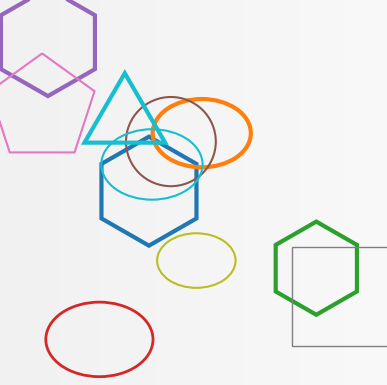[{"shape": "hexagon", "thickness": 3, "radius": 0.71, "center": [0.384, 0.503]}, {"shape": "oval", "thickness": 3, "radius": 0.63, "center": [0.521, 0.654]}, {"shape": "hexagon", "thickness": 3, "radius": 0.6, "center": [0.816, 0.303]}, {"shape": "oval", "thickness": 2, "radius": 0.69, "center": [0.257, 0.118]}, {"shape": "hexagon", "thickness": 3, "radius": 0.7, "center": [0.124, 0.89]}, {"shape": "circle", "thickness": 1.5, "radius": 0.58, "center": [0.441, 0.632]}, {"shape": "pentagon", "thickness": 1.5, "radius": 0.71, "center": [0.109, 0.719]}, {"shape": "square", "thickness": 1, "radius": 0.64, "center": [0.882, 0.231]}, {"shape": "oval", "thickness": 1.5, "radius": 0.51, "center": [0.507, 0.323]}, {"shape": "triangle", "thickness": 3, "radius": 0.6, "center": [0.322, 0.69]}, {"shape": "oval", "thickness": 1.5, "radius": 0.65, "center": [0.392, 0.573]}]